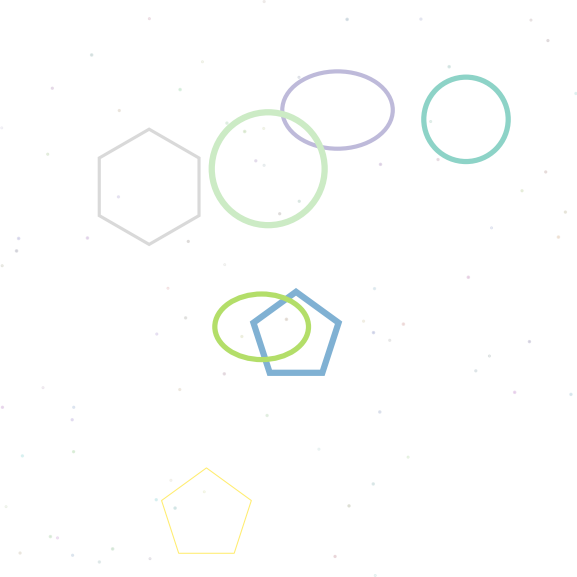[{"shape": "circle", "thickness": 2.5, "radius": 0.37, "center": [0.807, 0.792]}, {"shape": "oval", "thickness": 2, "radius": 0.48, "center": [0.584, 0.809]}, {"shape": "pentagon", "thickness": 3, "radius": 0.39, "center": [0.513, 0.416]}, {"shape": "oval", "thickness": 2.5, "radius": 0.41, "center": [0.453, 0.433]}, {"shape": "hexagon", "thickness": 1.5, "radius": 0.5, "center": [0.258, 0.676]}, {"shape": "circle", "thickness": 3, "radius": 0.49, "center": [0.464, 0.707]}, {"shape": "pentagon", "thickness": 0.5, "radius": 0.41, "center": [0.357, 0.107]}]